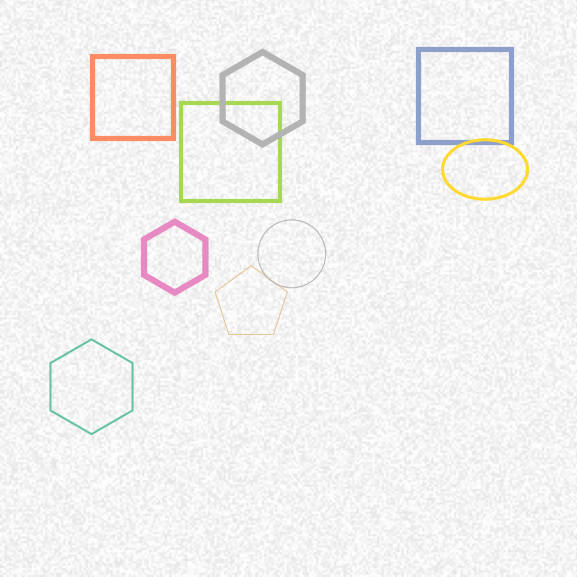[{"shape": "hexagon", "thickness": 1, "radius": 0.41, "center": [0.158, 0.329]}, {"shape": "square", "thickness": 2.5, "radius": 0.35, "center": [0.23, 0.832]}, {"shape": "square", "thickness": 2.5, "radius": 0.4, "center": [0.804, 0.834]}, {"shape": "hexagon", "thickness": 3, "radius": 0.31, "center": [0.303, 0.554]}, {"shape": "square", "thickness": 2, "radius": 0.43, "center": [0.399, 0.736]}, {"shape": "oval", "thickness": 1.5, "radius": 0.37, "center": [0.84, 0.706]}, {"shape": "pentagon", "thickness": 0.5, "radius": 0.33, "center": [0.435, 0.473]}, {"shape": "hexagon", "thickness": 3, "radius": 0.4, "center": [0.455, 0.829]}, {"shape": "circle", "thickness": 0.5, "radius": 0.29, "center": [0.505, 0.56]}]